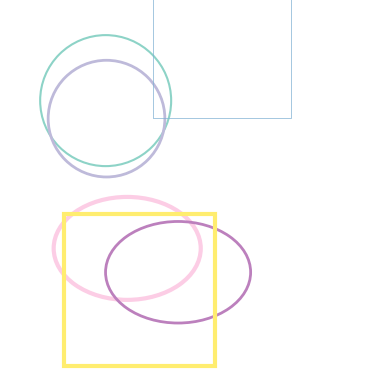[{"shape": "circle", "thickness": 1.5, "radius": 0.85, "center": [0.274, 0.739]}, {"shape": "circle", "thickness": 2, "radius": 0.76, "center": [0.277, 0.692]}, {"shape": "square", "thickness": 0.5, "radius": 0.9, "center": [0.576, 0.872]}, {"shape": "oval", "thickness": 3, "radius": 0.95, "center": [0.33, 0.355]}, {"shape": "oval", "thickness": 2, "radius": 0.94, "center": [0.463, 0.293]}, {"shape": "square", "thickness": 3, "radius": 0.98, "center": [0.362, 0.247]}]